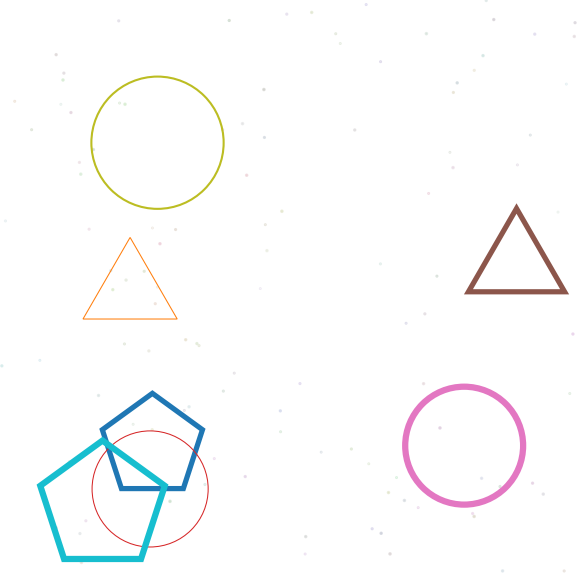[{"shape": "pentagon", "thickness": 2.5, "radius": 0.46, "center": [0.264, 0.227]}, {"shape": "triangle", "thickness": 0.5, "radius": 0.47, "center": [0.225, 0.494]}, {"shape": "circle", "thickness": 0.5, "radius": 0.5, "center": [0.26, 0.152]}, {"shape": "triangle", "thickness": 2.5, "radius": 0.48, "center": [0.894, 0.542]}, {"shape": "circle", "thickness": 3, "radius": 0.51, "center": [0.804, 0.227]}, {"shape": "circle", "thickness": 1, "radius": 0.57, "center": [0.273, 0.752]}, {"shape": "pentagon", "thickness": 3, "radius": 0.57, "center": [0.178, 0.123]}]